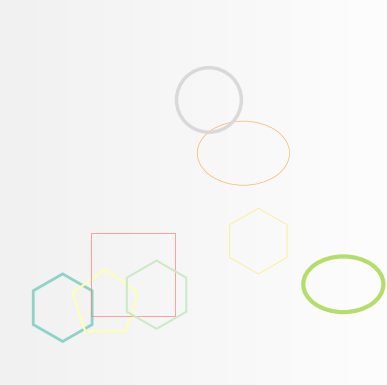[{"shape": "hexagon", "thickness": 2, "radius": 0.44, "center": [0.162, 0.201]}, {"shape": "pentagon", "thickness": 1.5, "radius": 0.44, "center": [0.272, 0.212]}, {"shape": "square", "thickness": 0.5, "radius": 0.54, "center": [0.344, 0.286]}, {"shape": "oval", "thickness": 0.5, "radius": 0.59, "center": [0.628, 0.602]}, {"shape": "oval", "thickness": 3, "radius": 0.52, "center": [0.886, 0.262]}, {"shape": "circle", "thickness": 2.5, "radius": 0.42, "center": [0.539, 0.74]}, {"shape": "hexagon", "thickness": 1.5, "radius": 0.44, "center": [0.404, 0.235]}, {"shape": "hexagon", "thickness": 0.5, "radius": 0.43, "center": [0.667, 0.374]}]